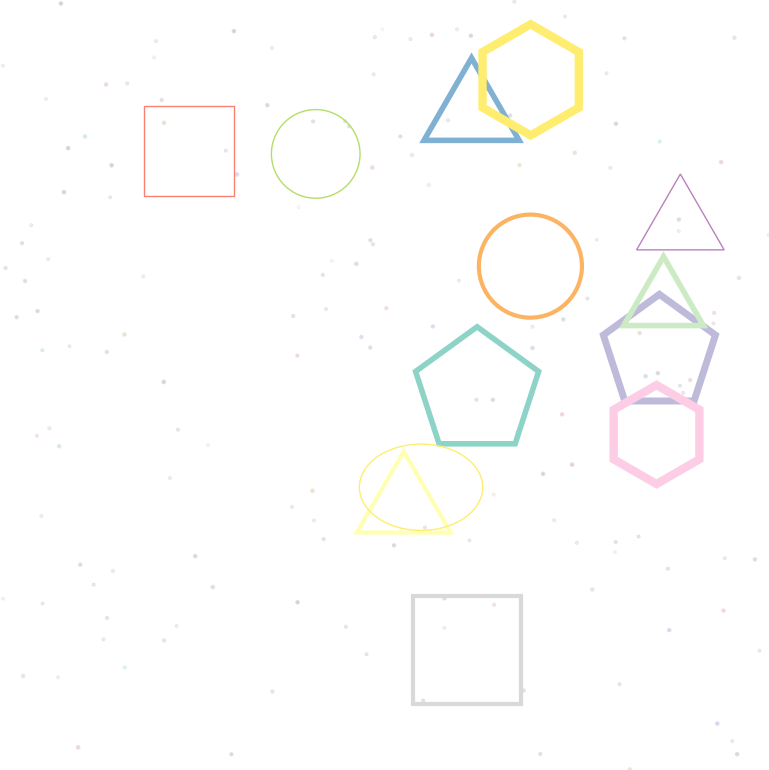[{"shape": "pentagon", "thickness": 2, "radius": 0.42, "center": [0.62, 0.492]}, {"shape": "triangle", "thickness": 1.5, "radius": 0.35, "center": [0.524, 0.344]}, {"shape": "pentagon", "thickness": 2.5, "radius": 0.38, "center": [0.856, 0.541]}, {"shape": "square", "thickness": 0.5, "radius": 0.29, "center": [0.246, 0.804]}, {"shape": "triangle", "thickness": 2, "radius": 0.36, "center": [0.612, 0.853]}, {"shape": "circle", "thickness": 1.5, "radius": 0.33, "center": [0.689, 0.654]}, {"shape": "circle", "thickness": 0.5, "radius": 0.29, "center": [0.41, 0.8]}, {"shape": "hexagon", "thickness": 3, "radius": 0.32, "center": [0.853, 0.436]}, {"shape": "square", "thickness": 1.5, "radius": 0.35, "center": [0.606, 0.156]}, {"shape": "triangle", "thickness": 0.5, "radius": 0.33, "center": [0.884, 0.708]}, {"shape": "triangle", "thickness": 2, "radius": 0.3, "center": [0.862, 0.607]}, {"shape": "oval", "thickness": 0.5, "radius": 0.4, "center": [0.547, 0.367]}, {"shape": "hexagon", "thickness": 3, "radius": 0.36, "center": [0.689, 0.896]}]